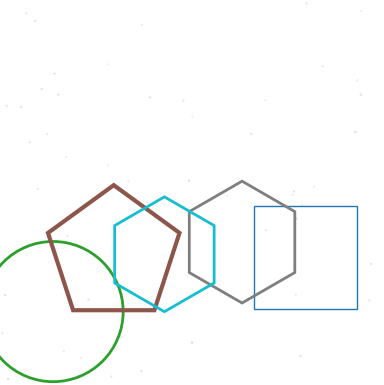[{"shape": "square", "thickness": 1, "radius": 0.67, "center": [0.793, 0.332]}, {"shape": "circle", "thickness": 2, "radius": 0.91, "center": [0.138, 0.191]}, {"shape": "pentagon", "thickness": 3, "radius": 0.9, "center": [0.295, 0.339]}, {"shape": "hexagon", "thickness": 2, "radius": 0.79, "center": [0.629, 0.371]}, {"shape": "hexagon", "thickness": 2, "radius": 0.75, "center": [0.427, 0.34]}]